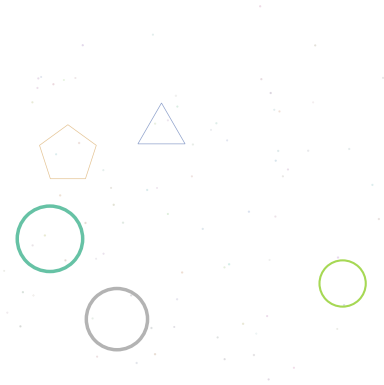[{"shape": "circle", "thickness": 2.5, "radius": 0.42, "center": [0.13, 0.38]}, {"shape": "triangle", "thickness": 0.5, "radius": 0.35, "center": [0.419, 0.662]}, {"shape": "circle", "thickness": 1.5, "radius": 0.3, "center": [0.89, 0.264]}, {"shape": "pentagon", "thickness": 0.5, "radius": 0.39, "center": [0.176, 0.599]}, {"shape": "circle", "thickness": 2.5, "radius": 0.4, "center": [0.304, 0.171]}]